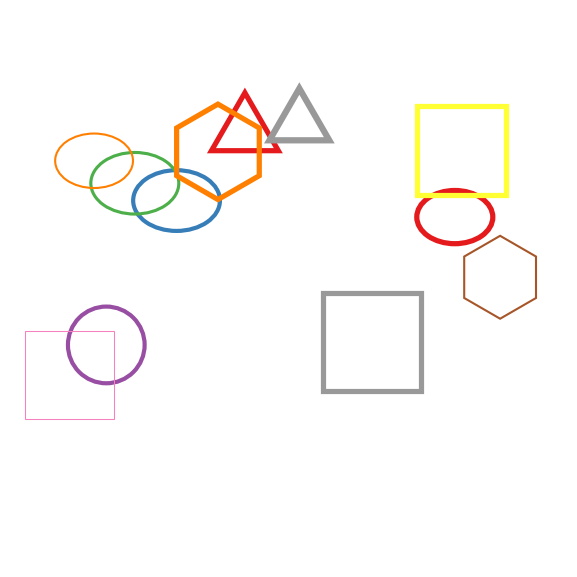[{"shape": "triangle", "thickness": 2.5, "radius": 0.33, "center": [0.424, 0.772]}, {"shape": "oval", "thickness": 2.5, "radius": 0.33, "center": [0.788, 0.623]}, {"shape": "oval", "thickness": 2, "radius": 0.38, "center": [0.306, 0.652]}, {"shape": "oval", "thickness": 1.5, "radius": 0.38, "center": [0.233, 0.682]}, {"shape": "circle", "thickness": 2, "radius": 0.33, "center": [0.184, 0.402]}, {"shape": "oval", "thickness": 1, "radius": 0.34, "center": [0.163, 0.721]}, {"shape": "hexagon", "thickness": 2.5, "radius": 0.41, "center": [0.377, 0.736]}, {"shape": "square", "thickness": 2.5, "radius": 0.38, "center": [0.799, 0.738]}, {"shape": "hexagon", "thickness": 1, "radius": 0.36, "center": [0.866, 0.519]}, {"shape": "square", "thickness": 0.5, "radius": 0.38, "center": [0.12, 0.35]}, {"shape": "triangle", "thickness": 3, "radius": 0.3, "center": [0.518, 0.786]}, {"shape": "square", "thickness": 2.5, "radius": 0.43, "center": [0.644, 0.407]}]